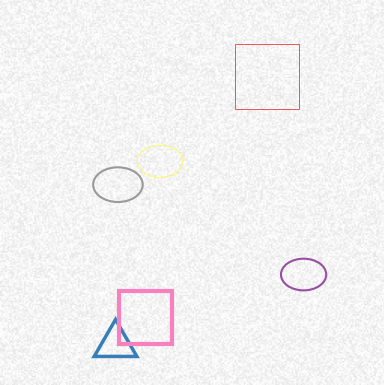[{"shape": "square", "thickness": 0.5, "radius": 0.42, "center": [0.693, 0.801]}, {"shape": "triangle", "thickness": 2.5, "radius": 0.32, "center": [0.3, 0.106]}, {"shape": "oval", "thickness": 1.5, "radius": 0.29, "center": [0.789, 0.287]}, {"shape": "oval", "thickness": 0.5, "radius": 0.3, "center": [0.416, 0.581]}, {"shape": "square", "thickness": 3, "radius": 0.35, "center": [0.378, 0.176]}, {"shape": "oval", "thickness": 1.5, "radius": 0.32, "center": [0.306, 0.52]}]